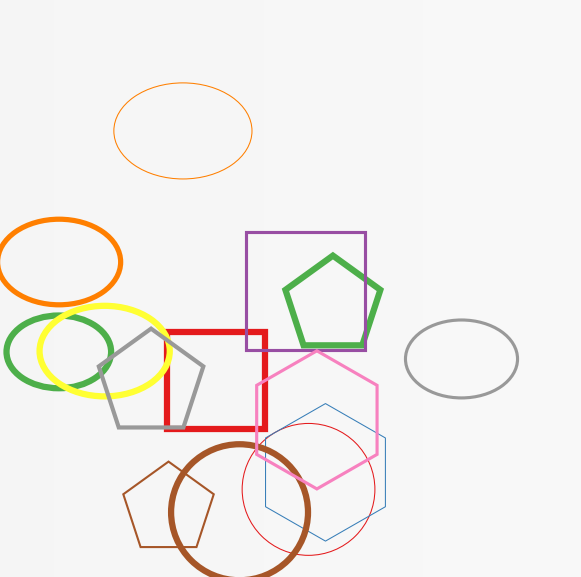[{"shape": "circle", "thickness": 0.5, "radius": 0.57, "center": [0.531, 0.152]}, {"shape": "square", "thickness": 3, "radius": 0.42, "center": [0.372, 0.34]}, {"shape": "hexagon", "thickness": 0.5, "radius": 0.6, "center": [0.56, 0.181]}, {"shape": "pentagon", "thickness": 3, "radius": 0.43, "center": [0.573, 0.471]}, {"shape": "oval", "thickness": 3, "radius": 0.45, "center": [0.101, 0.39]}, {"shape": "square", "thickness": 1.5, "radius": 0.51, "center": [0.525, 0.495]}, {"shape": "oval", "thickness": 0.5, "radius": 0.59, "center": [0.315, 0.772]}, {"shape": "oval", "thickness": 2.5, "radius": 0.53, "center": [0.102, 0.545]}, {"shape": "oval", "thickness": 3, "radius": 0.56, "center": [0.18, 0.391]}, {"shape": "circle", "thickness": 3, "radius": 0.59, "center": [0.412, 0.112]}, {"shape": "pentagon", "thickness": 1, "radius": 0.41, "center": [0.29, 0.118]}, {"shape": "hexagon", "thickness": 1.5, "radius": 0.6, "center": [0.545, 0.272]}, {"shape": "oval", "thickness": 1.5, "radius": 0.48, "center": [0.794, 0.378]}, {"shape": "pentagon", "thickness": 2, "radius": 0.47, "center": [0.26, 0.335]}]